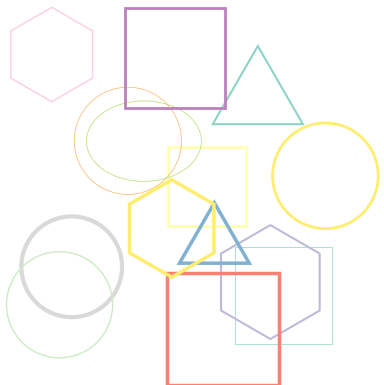[{"shape": "square", "thickness": 0.5, "radius": 0.63, "center": [0.737, 0.233]}, {"shape": "triangle", "thickness": 1.5, "radius": 0.68, "center": [0.67, 0.745]}, {"shape": "square", "thickness": 2, "radius": 0.51, "center": [0.538, 0.515]}, {"shape": "hexagon", "thickness": 1.5, "radius": 0.74, "center": [0.702, 0.267]}, {"shape": "square", "thickness": 2.5, "radius": 0.72, "center": [0.58, 0.145]}, {"shape": "triangle", "thickness": 2.5, "radius": 0.52, "center": [0.557, 0.369]}, {"shape": "circle", "thickness": 0.5, "radius": 0.7, "center": [0.332, 0.634]}, {"shape": "oval", "thickness": 0.5, "radius": 0.75, "center": [0.374, 0.633]}, {"shape": "hexagon", "thickness": 1, "radius": 0.61, "center": [0.134, 0.858]}, {"shape": "circle", "thickness": 3, "radius": 0.65, "center": [0.186, 0.307]}, {"shape": "square", "thickness": 2, "radius": 0.65, "center": [0.454, 0.85]}, {"shape": "circle", "thickness": 1, "radius": 0.69, "center": [0.155, 0.208]}, {"shape": "hexagon", "thickness": 2.5, "radius": 0.63, "center": [0.446, 0.406]}, {"shape": "circle", "thickness": 2, "radius": 0.69, "center": [0.845, 0.543]}]